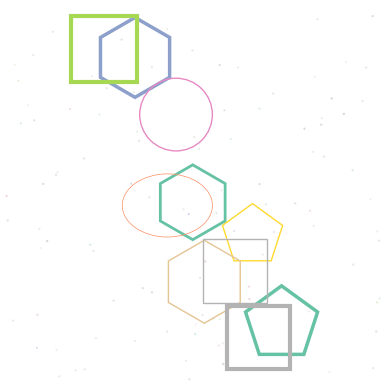[{"shape": "hexagon", "thickness": 2, "radius": 0.49, "center": [0.501, 0.475]}, {"shape": "pentagon", "thickness": 2.5, "radius": 0.49, "center": [0.731, 0.159]}, {"shape": "oval", "thickness": 0.5, "radius": 0.59, "center": [0.435, 0.466]}, {"shape": "hexagon", "thickness": 2.5, "radius": 0.52, "center": [0.351, 0.851]}, {"shape": "circle", "thickness": 1, "radius": 0.47, "center": [0.457, 0.702]}, {"shape": "square", "thickness": 3, "radius": 0.43, "center": [0.27, 0.874]}, {"shape": "pentagon", "thickness": 1, "radius": 0.41, "center": [0.656, 0.389]}, {"shape": "hexagon", "thickness": 1, "radius": 0.54, "center": [0.531, 0.268]}, {"shape": "square", "thickness": 1, "radius": 0.42, "center": [0.611, 0.297]}, {"shape": "square", "thickness": 3, "radius": 0.41, "center": [0.672, 0.125]}]